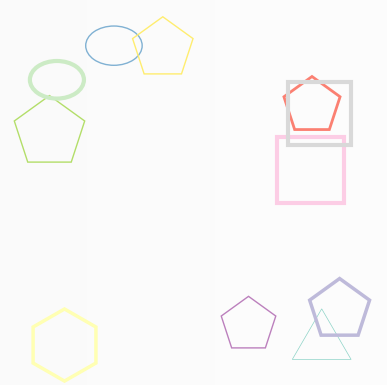[{"shape": "triangle", "thickness": 0.5, "radius": 0.44, "center": [0.83, 0.11]}, {"shape": "hexagon", "thickness": 2.5, "radius": 0.47, "center": [0.166, 0.104]}, {"shape": "pentagon", "thickness": 2.5, "radius": 0.41, "center": [0.876, 0.195]}, {"shape": "pentagon", "thickness": 2, "radius": 0.38, "center": [0.805, 0.725]}, {"shape": "oval", "thickness": 1, "radius": 0.36, "center": [0.294, 0.881]}, {"shape": "pentagon", "thickness": 1, "radius": 0.48, "center": [0.128, 0.656]}, {"shape": "square", "thickness": 3, "radius": 0.43, "center": [0.801, 0.559]}, {"shape": "square", "thickness": 3, "radius": 0.41, "center": [0.825, 0.705]}, {"shape": "pentagon", "thickness": 1, "radius": 0.37, "center": [0.641, 0.156]}, {"shape": "oval", "thickness": 3, "radius": 0.35, "center": [0.147, 0.793]}, {"shape": "pentagon", "thickness": 1, "radius": 0.41, "center": [0.42, 0.874]}]